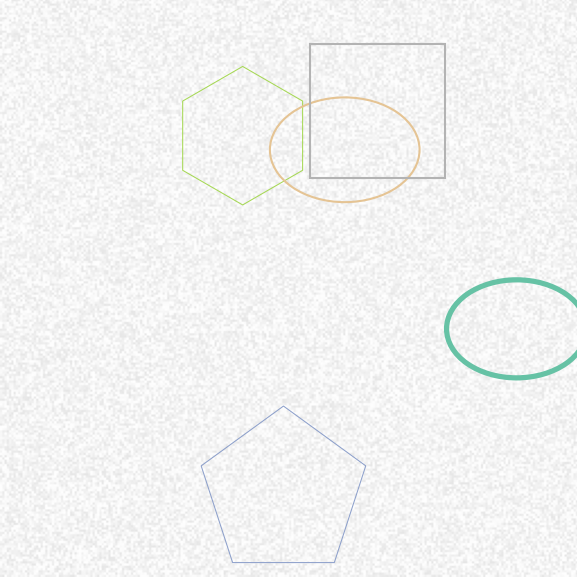[{"shape": "oval", "thickness": 2.5, "radius": 0.61, "center": [0.895, 0.43]}, {"shape": "pentagon", "thickness": 0.5, "radius": 0.75, "center": [0.491, 0.146]}, {"shape": "hexagon", "thickness": 0.5, "radius": 0.6, "center": [0.42, 0.764]}, {"shape": "oval", "thickness": 1, "radius": 0.65, "center": [0.597, 0.74]}, {"shape": "square", "thickness": 1, "radius": 0.58, "center": [0.654, 0.807]}]